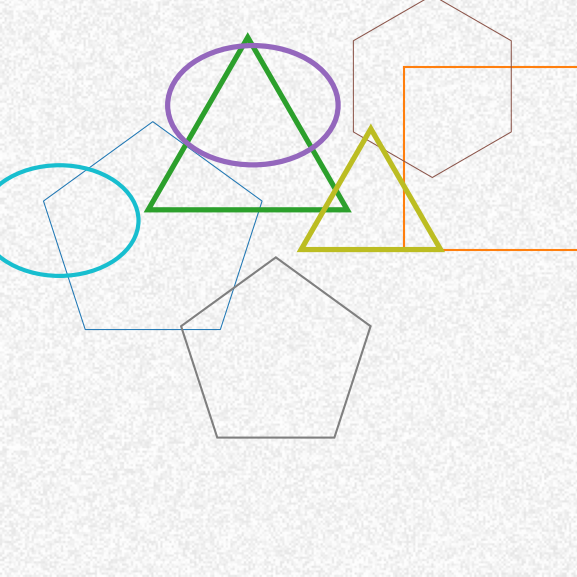[{"shape": "pentagon", "thickness": 0.5, "radius": 1.0, "center": [0.265, 0.589]}, {"shape": "square", "thickness": 1, "radius": 0.79, "center": [0.857, 0.725]}, {"shape": "triangle", "thickness": 2.5, "radius": 1.0, "center": [0.429, 0.735]}, {"shape": "oval", "thickness": 2.5, "radius": 0.74, "center": [0.438, 0.817]}, {"shape": "hexagon", "thickness": 0.5, "radius": 0.79, "center": [0.749, 0.85]}, {"shape": "pentagon", "thickness": 1, "radius": 0.86, "center": [0.478, 0.381]}, {"shape": "triangle", "thickness": 2.5, "radius": 0.7, "center": [0.642, 0.637]}, {"shape": "oval", "thickness": 2, "radius": 0.68, "center": [0.103, 0.617]}]